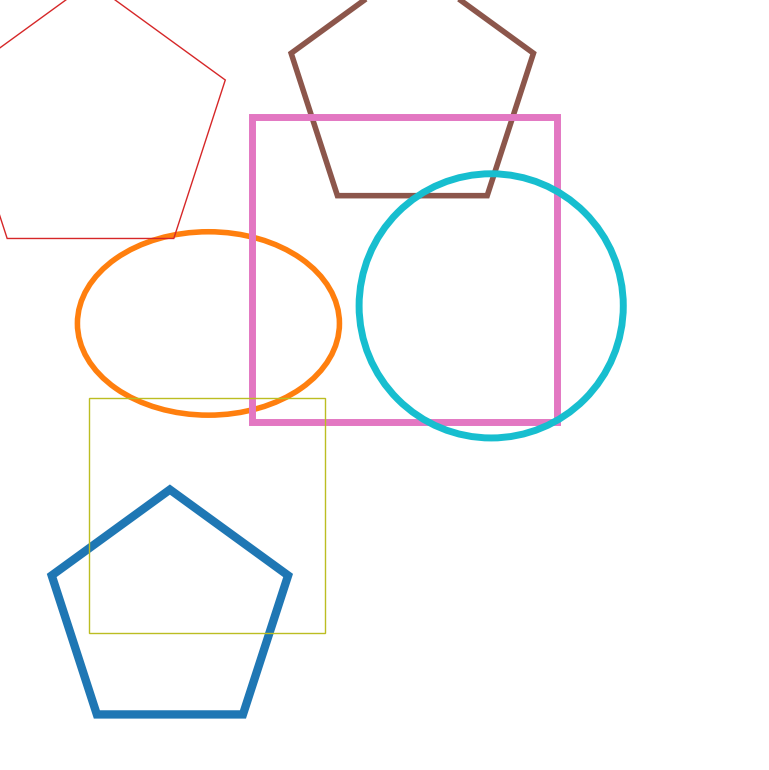[{"shape": "pentagon", "thickness": 3, "radius": 0.81, "center": [0.221, 0.203]}, {"shape": "oval", "thickness": 2, "radius": 0.85, "center": [0.271, 0.58]}, {"shape": "pentagon", "thickness": 0.5, "radius": 0.92, "center": [0.118, 0.839]}, {"shape": "pentagon", "thickness": 2, "radius": 0.83, "center": [0.535, 0.88]}, {"shape": "square", "thickness": 2.5, "radius": 0.99, "center": [0.526, 0.65]}, {"shape": "square", "thickness": 0.5, "radius": 0.77, "center": [0.269, 0.33]}, {"shape": "circle", "thickness": 2.5, "radius": 0.86, "center": [0.638, 0.603]}]